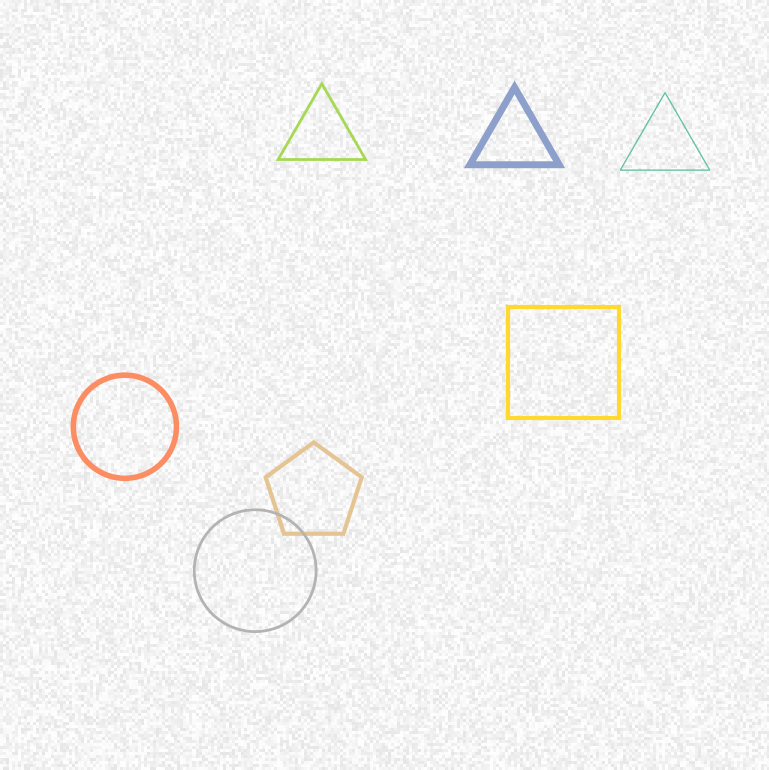[{"shape": "triangle", "thickness": 0.5, "radius": 0.34, "center": [0.864, 0.813]}, {"shape": "circle", "thickness": 2, "radius": 0.33, "center": [0.162, 0.446]}, {"shape": "triangle", "thickness": 2.5, "radius": 0.33, "center": [0.668, 0.82]}, {"shape": "triangle", "thickness": 1, "radius": 0.33, "center": [0.418, 0.826]}, {"shape": "square", "thickness": 1.5, "radius": 0.36, "center": [0.732, 0.529]}, {"shape": "pentagon", "thickness": 1.5, "radius": 0.33, "center": [0.407, 0.36]}, {"shape": "circle", "thickness": 1, "radius": 0.4, "center": [0.331, 0.259]}]